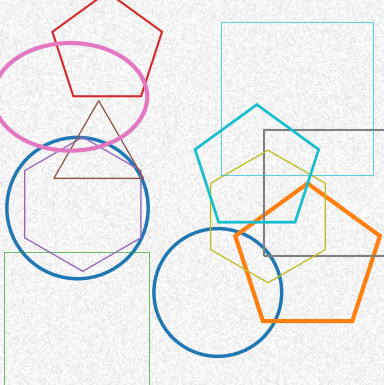[{"shape": "circle", "thickness": 2.5, "radius": 0.92, "center": [0.201, 0.46]}, {"shape": "circle", "thickness": 2.5, "radius": 0.83, "center": [0.566, 0.24]}, {"shape": "pentagon", "thickness": 3, "radius": 0.99, "center": [0.799, 0.326]}, {"shape": "square", "thickness": 0.5, "radius": 0.94, "center": [0.199, 0.157]}, {"shape": "pentagon", "thickness": 1.5, "radius": 0.75, "center": [0.278, 0.871]}, {"shape": "hexagon", "thickness": 1, "radius": 0.87, "center": [0.215, 0.47]}, {"shape": "triangle", "thickness": 1, "radius": 0.67, "center": [0.256, 0.604]}, {"shape": "oval", "thickness": 3, "radius": 1.0, "center": [0.182, 0.748]}, {"shape": "square", "thickness": 1.5, "radius": 0.82, "center": [0.85, 0.498]}, {"shape": "hexagon", "thickness": 1, "radius": 0.86, "center": [0.696, 0.438]}, {"shape": "square", "thickness": 0.5, "radius": 0.99, "center": [0.771, 0.744]}, {"shape": "pentagon", "thickness": 2, "radius": 0.84, "center": [0.667, 0.559]}]